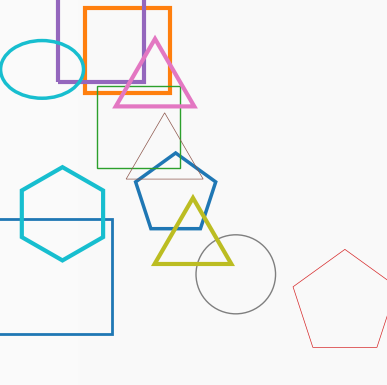[{"shape": "square", "thickness": 2, "radius": 0.75, "center": [0.141, 0.282]}, {"shape": "pentagon", "thickness": 2.5, "radius": 0.54, "center": [0.453, 0.494]}, {"shape": "square", "thickness": 3, "radius": 0.55, "center": [0.33, 0.868]}, {"shape": "square", "thickness": 1, "radius": 0.54, "center": [0.358, 0.67]}, {"shape": "pentagon", "thickness": 0.5, "radius": 0.7, "center": [0.89, 0.212]}, {"shape": "square", "thickness": 3, "radius": 0.55, "center": [0.26, 0.897]}, {"shape": "triangle", "thickness": 0.5, "radius": 0.57, "center": [0.425, 0.592]}, {"shape": "triangle", "thickness": 3, "radius": 0.58, "center": [0.4, 0.782]}, {"shape": "circle", "thickness": 1, "radius": 0.51, "center": [0.608, 0.287]}, {"shape": "triangle", "thickness": 3, "radius": 0.57, "center": [0.498, 0.372]}, {"shape": "hexagon", "thickness": 3, "radius": 0.61, "center": [0.161, 0.445]}, {"shape": "oval", "thickness": 2.5, "radius": 0.54, "center": [0.109, 0.82]}]